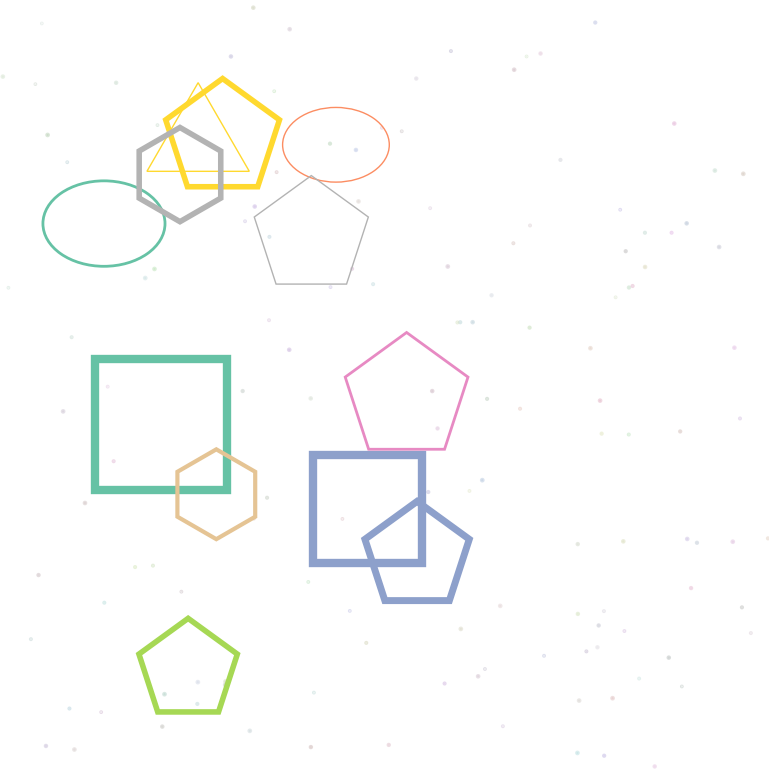[{"shape": "oval", "thickness": 1, "radius": 0.4, "center": [0.135, 0.71]}, {"shape": "square", "thickness": 3, "radius": 0.43, "center": [0.209, 0.449]}, {"shape": "oval", "thickness": 0.5, "radius": 0.35, "center": [0.436, 0.812]}, {"shape": "square", "thickness": 3, "radius": 0.35, "center": [0.477, 0.339]}, {"shape": "pentagon", "thickness": 2.5, "radius": 0.36, "center": [0.542, 0.278]}, {"shape": "pentagon", "thickness": 1, "radius": 0.42, "center": [0.528, 0.484]}, {"shape": "pentagon", "thickness": 2, "radius": 0.34, "center": [0.244, 0.13]}, {"shape": "pentagon", "thickness": 2, "radius": 0.39, "center": [0.289, 0.82]}, {"shape": "triangle", "thickness": 0.5, "radius": 0.38, "center": [0.257, 0.816]}, {"shape": "hexagon", "thickness": 1.5, "radius": 0.29, "center": [0.281, 0.358]}, {"shape": "pentagon", "thickness": 0.5, "radius": 0.39, "center": [0.404, 0.694]}, {"shape": "hexagon", "thickness": 2, "radius": 0.31, "center": [0.234, 0.773]}]